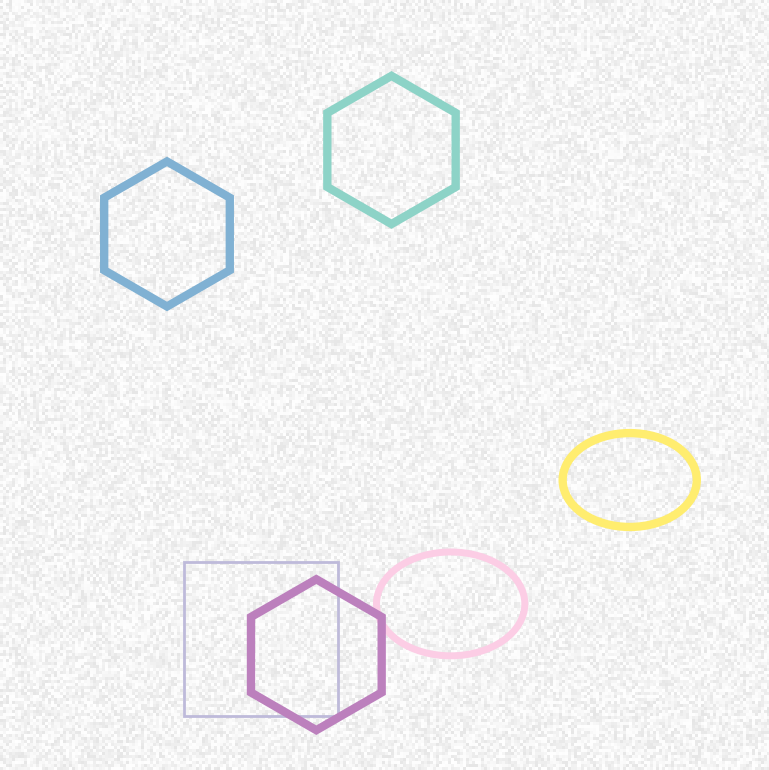[{"shape": "hexagon", "thickness": 3, "radius": 0.48, "center": [0.508, 0.805]}, {"shape": "square", "thickness": 1, "radius": 0.5, "center": [0.338, 0.17]}, {"shape": "hexagon", "thickness": 3, "radius": 0.47, "center": [0.217, 0.696]}, {"shape": "oval", "thickness": 2.5, "radius": 0.48, "center": [0.585, 0.216]}, {"shape": "hexagon", "thickness": 3, "radius": 0.49, "center": [0.411, 0.15]}, {"shape": "oval", "thickness": 3, "radius": 0.44, "center": [0.818, 0.377]}]